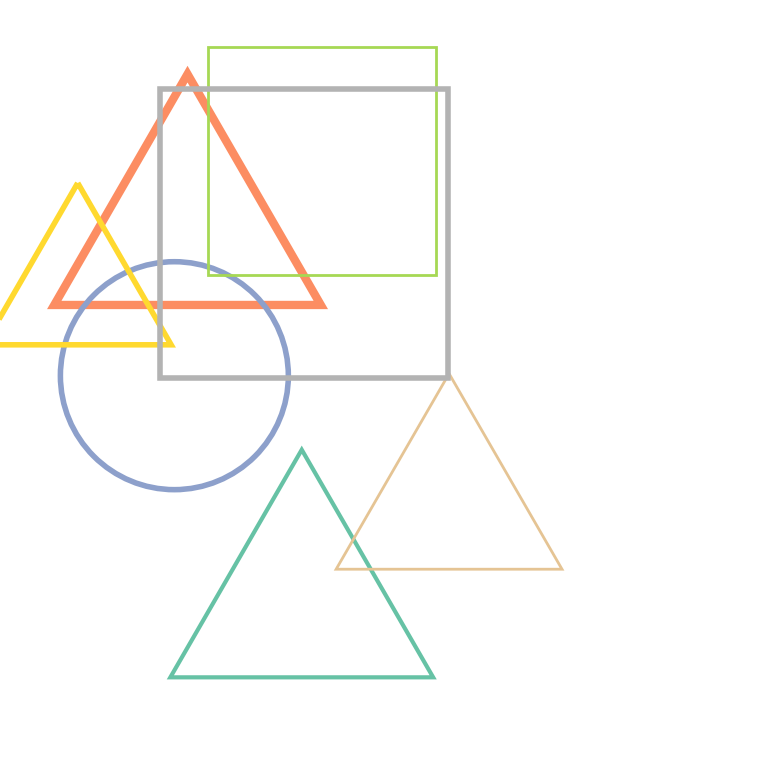[{"shape": "triangle", "thickness": 1.5, "radius": 0.99, "center": [0.392, 0.219]}, {"shape": "triangle", "thickness": 3, "radius": 1.0, "center": [0.244, 0.704]}, {"shape": "circle", "thickness": 2, "radius": 0.74, "center": [0.226, 0.512]}, {"shape": "square", "thickness": 1, "radius": 0.74, "center": [0.418, 0.791]}, {"shape": "triangle", "thickness": 2, "radius": 0.7, "center": [0.101, 0.622]}, {"shape": "triangle", "thickness": 1, "radius": 0.85, "center": [0.583, 0.345]}, {"shape": "square", "thickness": 2, "radius": 0.94, "center": [0.395, 0.697]}]